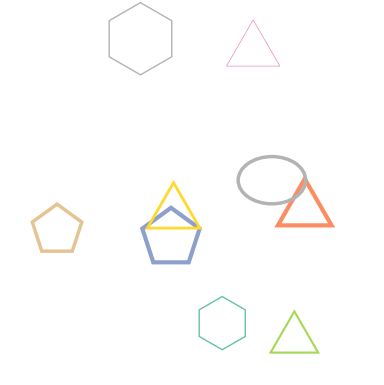[{"shape": "hexagon", "thickness": 1, "radius": 0.35, "center": [0.577, 0.161]}, {"shape": "triangle", "thickness": 3, "radius": 0.4, "center": [0.792, 0.455]}, {"shape": "pentagon", "thickness": 3, "radius": 0.39, "center": [0.444, 0.382]}, {"shape": "triangle", "thickness": 0.5, "radius": 0.4, "center": [0.658, 0.868]}, {"shape": "triangle", "thickness": 1.5, "radius": 0.36, "center": [0.765, 0.12]}, {"shape": "triangle", "thickness": 2, "radius": 0.39, "center": [0.451, 0.447]}, {"shape": "pentagon", "thickness": 2.5, "radius": 0.34, "center": [0.148, 0.402]}, {"shape": "oval", "thickness": 2.5, "radius": 0.44, "center": [0.706, 0.532]}, {"shape": "hexagon", "thickness": 1, "radius": 0.47, "center": [0.365, 0.899]}]